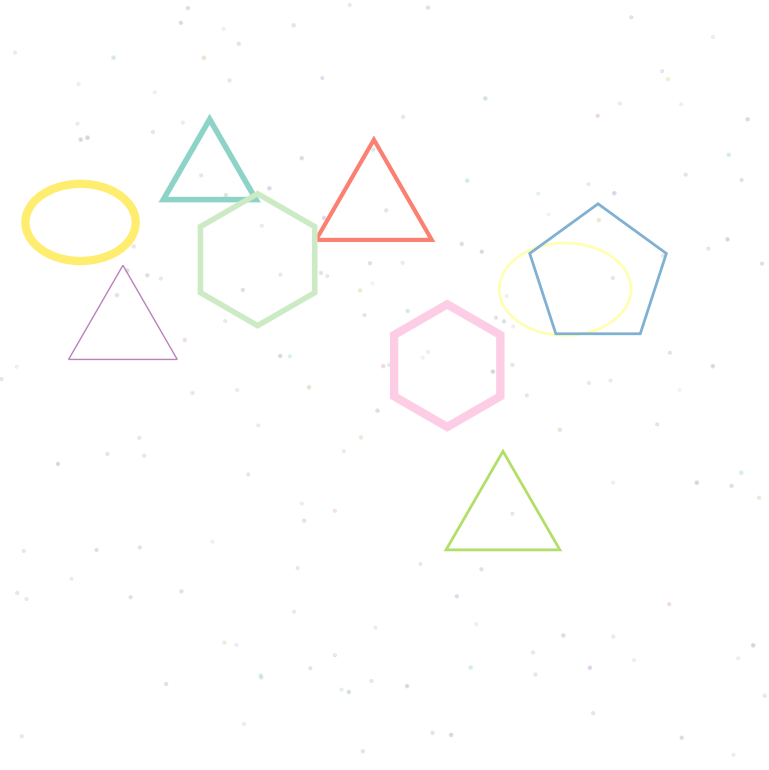[{"shape": "triangle", "thickness": 2, "radius": 0.35, "center": [0.272, 0.776]}, {"shape": "oval", "thickness": 1, "radius": 0.43, "center": [0.734, 0.624]}, {"shape": "triangle", "thickness": 1.5, "radius": 0.43, "center": [0.486, 0.732]}, {"shape": "pentagon", "thickness": 1, "radius": 0.47, "center": [0.777, 0.642]}, {"shape": "triangle", "thickness": 1, "radius": 0.43, "center": [0.653, 0.329]}, {"shape": "hexagon", "thickness": 3, "radius": 0.4, "center": [0.581, 0.525]}, {"shape": "triangle", "thickness": 0.5, "radius": 0.41, "center": [0.16, 0.574]}, {"shape": "hexagon", "thickness": 2, "radius": 0.43, "center": [0.335, 0.663]}, {"shape": "oval", "thickness": 3, "radius": 0.36, "center": [0.105, 0.711]}]